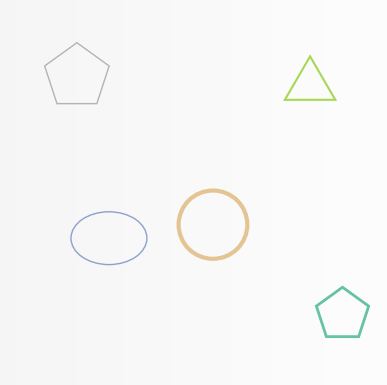[{"shape": "pentagon", "thickness": 2, "radius": 0.35, "center": [0.884, 0.183]}, {"shape": "oval", "thickness": 1, "radius": 0.49, "center": [0.281, 0.381]}, {"shape": "triangle", "thickness": 1.5, "radius": 0.38, "center": [0.8, 0.778]}, {"shape": "circle", "thickness": 3, "radius": 0.44, "center": [0.55, 0.416]}, {"shape": "pentagon", "thickness": 1, "radius": 0.44, "center": [0.198, 0.802]}]